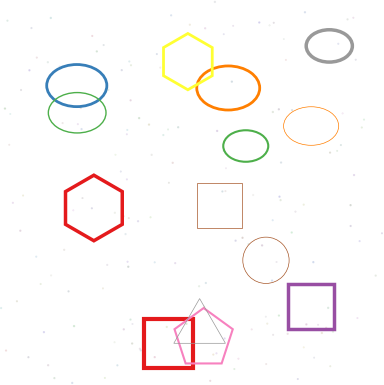[{"shape": "hexagon", "thickness": 2.5, "radius": 0.43, "center": [0.244, 0.46]}, {"shape": "square", "thickness": 3, "radius": 0.31, "center": [0.438, 0.108]}, {"shape": "oval", "thickness": 2, "radius": 0.39, "center": [0.199, 0.778]}, {"shape": "oval", "thickness": 1.5, "radius": 0.29, "center": [0.638, 0.621]}, {"shape": "oval", "thickness": 1, "radius": 0.37, "center": [0.2, 0.707]}, {"shape": "square", "thickness": 2.5, "radius": 0.29, "center": [0.808, 0.203]}, {"shape": "oval", "thickness": 2, "radius": 0.41, "center": [0.593, 0.771]}, {"shape": "oval", "thickness": 0.5, "radius": 0.36, "center": [0.808, 0.673]}, {"shape": "hexagon", "thickness": 2, "radius": 0.37, "center": [0.488, 0.84]}, {"shape": "circle", "thickness": 0.5, "radius": 0.3, "center": [0.691, 0.324]}, {"shape": "square", "thickness": 0.5, "radius": 0.29, "center": [0.571, 0.466]}, {"shape": "pentagon", "thickness": 1.5, "radius": 0.4, "center": [0.529, 0.12]}, {"shape": "oval", "thickness": 2.5, "radius": 0.3, "center": [0.855, 0.881]}, {"shape": "triangle", "thickness": 0.5, "radius": 0.39, "center": [0.518, 0.147]}]